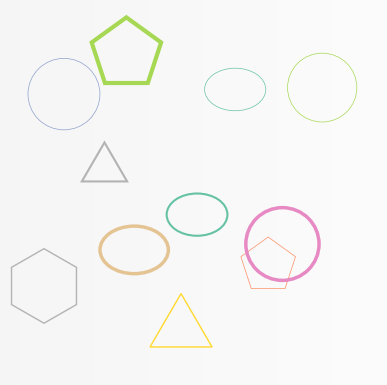[{"shape": "oval", "thickness": 1.5, "radius": 0.39, "center": [0.509, 0.443]}, {"shape": "oval", "thickness": 0.5, "radius": 0.39, "center": [0.607, 0.768]}, {"shape": "pentagon", "thickness": 0.5, "radius": 0.37, "center": [0.692, 0.31]}, {"shape": "circle", "thickness": 0.5, "radius": 0.46, "center": [0.165, 0.756]}, {"shape": "circle", "thickness": 2.5, "radius": 0.47, "center": [0.729, 0.366]}, {"shape": "pentagon", "thickness": 3, "radius": 0.47, "center": [0.326, 0.861]}, {"shape": "circle", "thickness": 0.5, "radius": 0.45, "center": [0.831, 0.773]}, {"shape": "triangle", "thickness": 1, "radius": 0.46, "center": [0.467, 0.145]}, {"shape": "oval", "thickness": 2.5, "radius": 0.44, "center": [0.346, 0.351]}, {"shape": "hexagon", "thickness": 1, "radius": 0.48, "center": [0.114, 0.257]}, {"shape": "triangle", "thickness": 1.5, "radius": 0.34, "center": [0.27, 0.562]}]